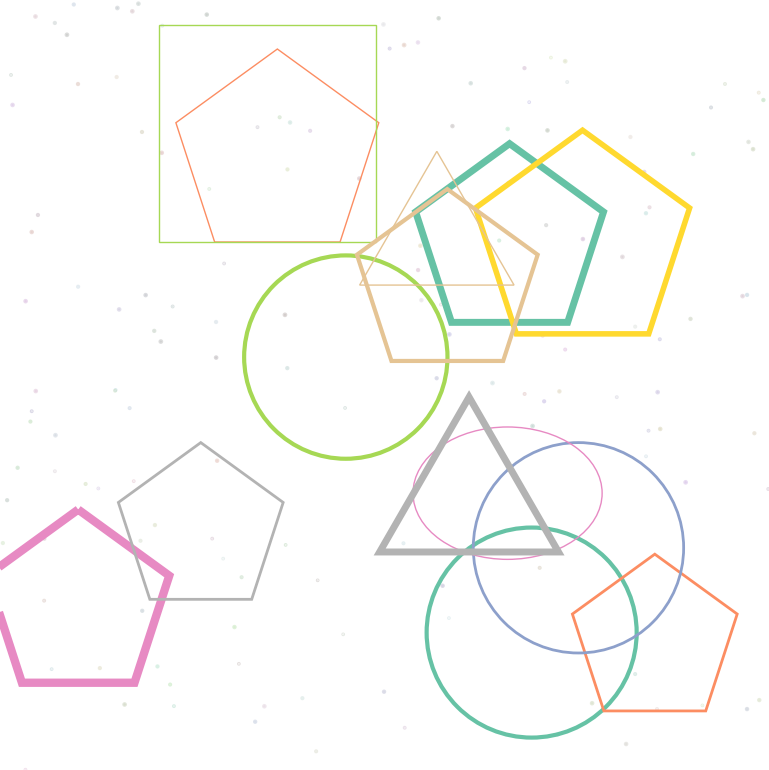[{"shape": "circle", "thickness": 1.5, "radius": 0.68, "center": [0.69, 0.178]}, {"shape": "pentagon", "thickness": 2.5, "radius": 0.64, "center": [0.662, 0.685]}, {"shape": "pentagon", "thickness": 1, "radius": 0.56, "center": [0.85, 0.168]}, {"shape": "pentagon", "thickness": 0.5, "radius": 0.69, "center": [0.36, 0.798]}, {"shape": "circle", "thickness": 1, "radius": 0.68, "center": [0.751, 0.289]}, {"shape": "pentagon", "thickness": 3, "radius": 0.62, "center": [0.102, 0.214]}, {"shape": "oval", "thickness": 0.5, "radius": 0.61, "center": [0.659, 0.36]}, {"shape": "square", "thickness": 0.5, "radius": 0.7, "center": [0.348, 0.826]}, {"shape": "circle", "thickness": 1.5, "radius": 0.66, "center": [0.449, 0.536]}, {"shape": "pentagon", "thickness": 2, "radius": 0.73, "center": [0.757, 0.685]}, {"shape": "triangle", "thickness": 0.5, "radius": 0.58, "center": [0.567, 0.688]}, {"shape": "pentagon", "thickness": 1.5, "radius": 0.62, "center": [0.581, 0.631]}, {"shape": "triangle", "thickness": 2.5, "radius": 0.67, "center": [0.609, 0.35]}, {"shape": "pentagon", "thickness": 1, "radius": 0.56, "center": [0.261, 0.313]}]